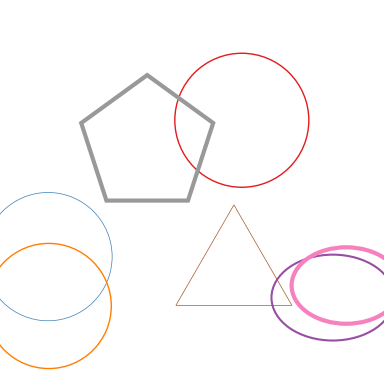[{"shape": "circle", "thickness": 1, "radius": 0.87, "center": [0.628, 0.688]}, {"shape": "circle", "thickness": 0.5, "radius": 0.83, "center": [0.125, 0.333]}, {"shape": "oval", "thickness": 1.5, "radius": 0.8, "center": [0.864, 0.227]}, {"shape": "circle", "thickness": 1, "radius": 0.81, "center": [0.127, 0.205]}, {"shape": "triangle", "thickness": 0.5, "radius": 0.87, "center": [0.608, 0.294]}, {"shape": "oval", "thickness": 3, "radius": 0.71, "center": [0.899, 0.258]}, {"shape": "pentagon", "thickness": 3, "radius": 0.9, "center": [0.382, 0.625]}]